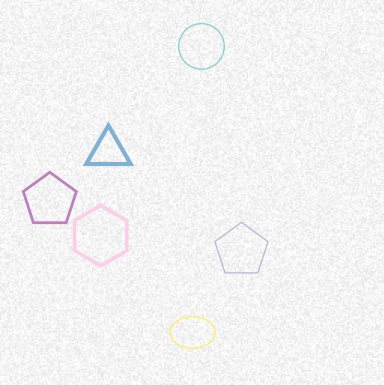[{"shape": "circle", "thickness": 1, "radius": 0.3, "center": [0.523, 0.879]}, {"shape": "pentagon", "thickness": 1, "radius": 0.36, "center": [0.627, 0.35]}, {"shape": "triangle", "thickness": 3, "radius": 0.33, "center": [0.282, 0.607]}, {"shape": "hexagon", "thickness": 2.5, "radius": 0.39, "center": [0.262, 0.388]}, {"shape": "pentagon", "thickness": 2, "radius": 0.36, "center": [0.129, 0.48]}, {"shape": "oval", "thickness": 1, "radius": 0.29, "center": [0.501, 0.136]}]